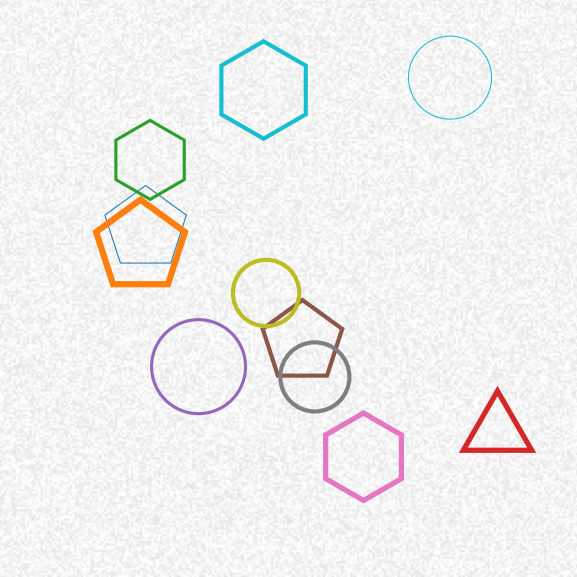[{"shape": "pentagon", "thickness": 0.5, "radius": 0.37, "center": [0.252, 0.604]}, {"shape": "pentagon", "thickness": 3, "radius": 0.4, "center": [0.243, 0.572]}, {"shape": "hexagon", "thickness": 1.5, "radius": 0.34, "center": [0.26, 0.722]}, {"shape": "triangle", "thickness": 2.5, "radius": 0.34, "center": [0.861, 0.254]}, {"shape": "circle", "thickness": 1.5, "radius": 0.41, "center": [0.344, 0.364]}, {"shape": "pentagon", "thickness": 2, "radius": 0.36, "center": [0.524, 0.407]}, {"shape": "hexagon", "thickness": 2.5, "radius": 0.38, "center": [0.629, 0.208]}, {"shape": "circle", "thickness": 2, "radius": 0.3, "center": [0.545, 0.347]}, {"shape": "circle", "thickness": 2, "radius": 0.29, "center": [0.461, 0.492]}, {"shape": "circle", "thickness": 0.5, "radius": 0.36, "center": [0.779, 0.865]}, {"shape": "hexagon", "thickness": 2, "radius": 0.42, "center": [0.456, 0.843]}]